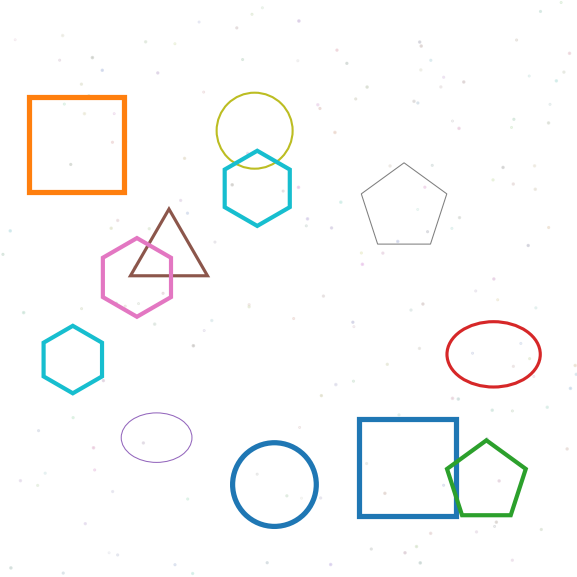[{"shape": "square", "thickness": 2.5, "radius": 0.42, "center": [0.706, 0.189]}, {"shape": "circle", "thickness": 2.5, "radius": 0.36, "center": [0.475, 0.16]}, {"shape": "square", "thickness": 2.5, "radius": 0.41, "center": [0.132, 0.749]}, {"shape": "pentagon", "thickness": 2, "radius": 0.36, "center": [0.842, 0.165]}, {"shape": "oval", "thickness": 1.5, "radius": 0.4, "center": [0.855, 0.386]}, {"shape": "oval", "thickness": 0.5, "radius": 0.31, "center": [0.271, 0.241]}, {"shape": "triangle", "thickness": 1.5, "radius": 0.39, "center": [0.293, 0.56]}, {"shape": "hexagon", "thickness": 2, "radius": 0.34, "center": [0.237, 0.519]}, {"shape": "pentagon", "thickness": 0.5, "radius": 0.39, "center": [0.7, 0.639]}, {"shape": "circle", "thickness": 1, "radius": 0.33, "center": [0.441, 0.773]}, {"shape": "hexagon", "thickness": 2, "radius": 0.29, "center": [0.126, 0.377]}, {"shape": "hexagon", "thickness": 2, "radius": 0.33, "center": [0.445, 0.673]}]